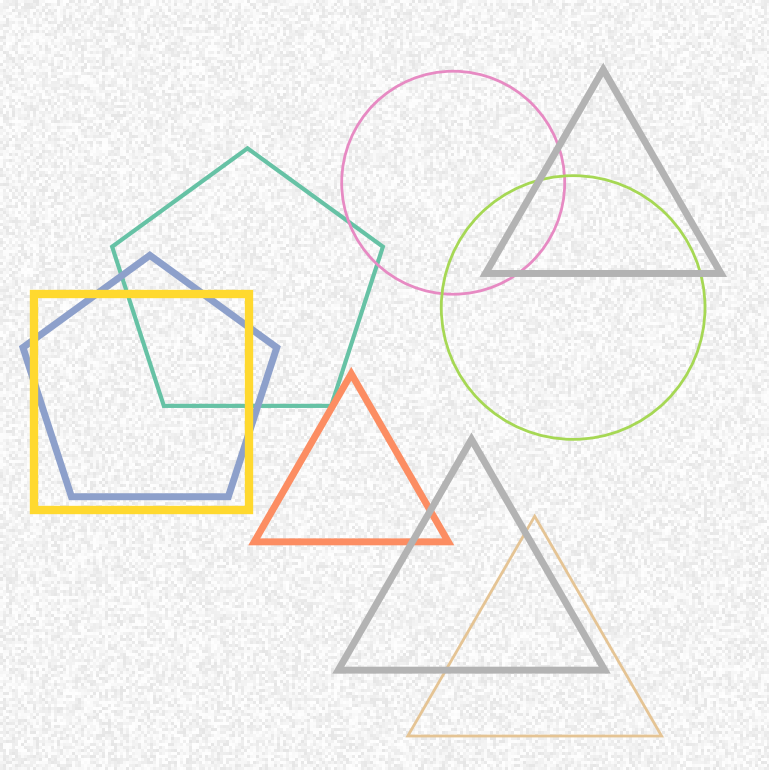[{"shape": "pentagon", "thickness": 1.5, "radius": 0.92, "center": [0.321, 0.622]}, {"shape": "triangle", "thickness": 2.5, "radius": 0.73, "center": [0.456, 0.369]}, {"shape": "pentagon", "thickness": 2.5, "radius": 0.87, "center": [0.195, 0.495]}, {"shape": "circle", "thickness": 1, "radius": 0.72, "center": [0.589, 0.763]}, {"shape": "circle", "thickness": 1, "radius": 0.86, "center": [0.744, 0.601]}, {"shape": "square", "thickness": 3, "radius": 0.7, "center": [0.184, 0.478]}, {"shape": "triangle", "thickness": 1, "radius": 0.95, "center": [0.694, 0.139]}, {"shape": "triangle", "thickness": 2.5, "radius": 1.0, "center": [0.612, 0.23]}, {"shape": "triangle", "thickness": 2.5, "radius": 0.88, "center": [0.783, 0.733]}]